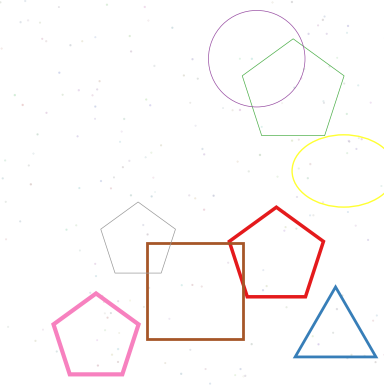[{"shape": "pentagon", "thickness": 2.5, "radius": 0.64, "center": [0.718, 0.333]}, {"shape": "triangle", "thickness": 2, "radius": 0.61, "center": [0.872, 0.133]}, {"shape": "pentagon", "thickness": 0.5, "radius": 0.7, "center": [0.761, 0.76]}, {"shape": "circle", "thickness": 0.5, "radius": 0.63, "center": [0.667, 0.848]}, {"shape": "oval", "thickness": 1, "radius": 0.67, "center": [0.893, 0.556]}, {"shape": "square", "thickness": 2, "radius": 0.62, "center": [0.507, 0.244]}, {"shape": "pentagon", "thickness": 3, "radius": 0.58, "center": [0.249, 0.122]}, {"shape": "pentagon", "thickness": 0.5, "radius": 0.51, "center": [0.359, 0.373]}]